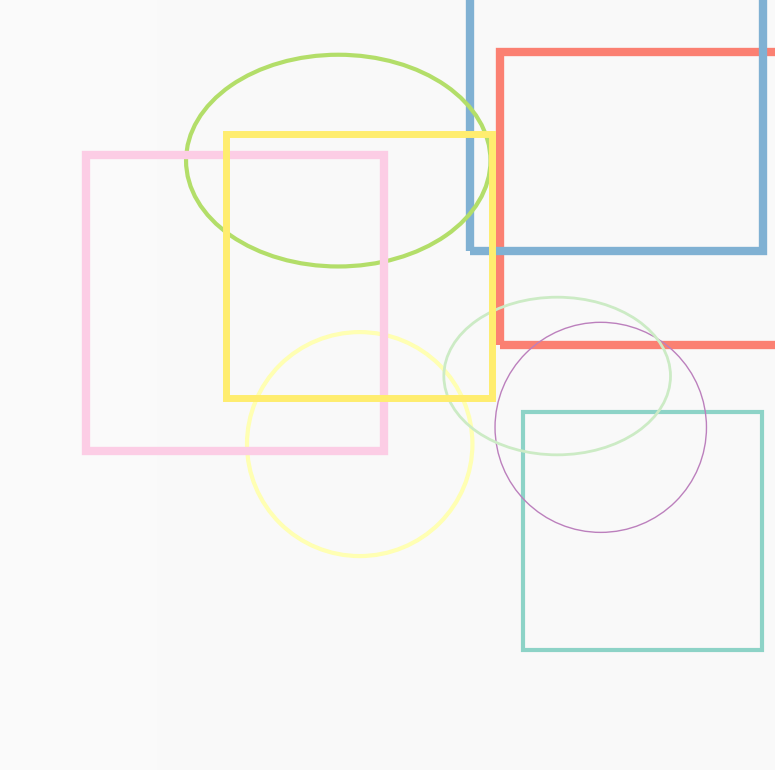[{"shape": "square", "thickness": 1.5, "radius": 0.77, "center": [0.829, 0.31]}, {"shape": "circle", "thickness": 1.5, "radius": 0.73, "center": [0.464, 0.423]}, {"shape": "square", "thickness": 3, "radius": 0.95, "center": [0.836, 0.742]}, {"shape": "square", "thickness": 3, "radius": 0.95, "center": [0.796, 0.863]}, {"shape": "oval", "thickness": 1.5, "radius": 0.98, "center": [0.436, 0.791]}, {"shape": "square", "thickness": 3, "radius": 0.96, "center": [0.303, 0.606]}, {"shape": "circle", "thickness": 0.5, "radius": 0.68, "center": [0.775, 0.445]}, {"shape": "oval", "thickness": 1, "radius": 0.73, "center": [0.719, 0.512]}, {"shape": "square", "thickness": 2.5, "radius": 0.86, "center": [0.463, 0.654]}]